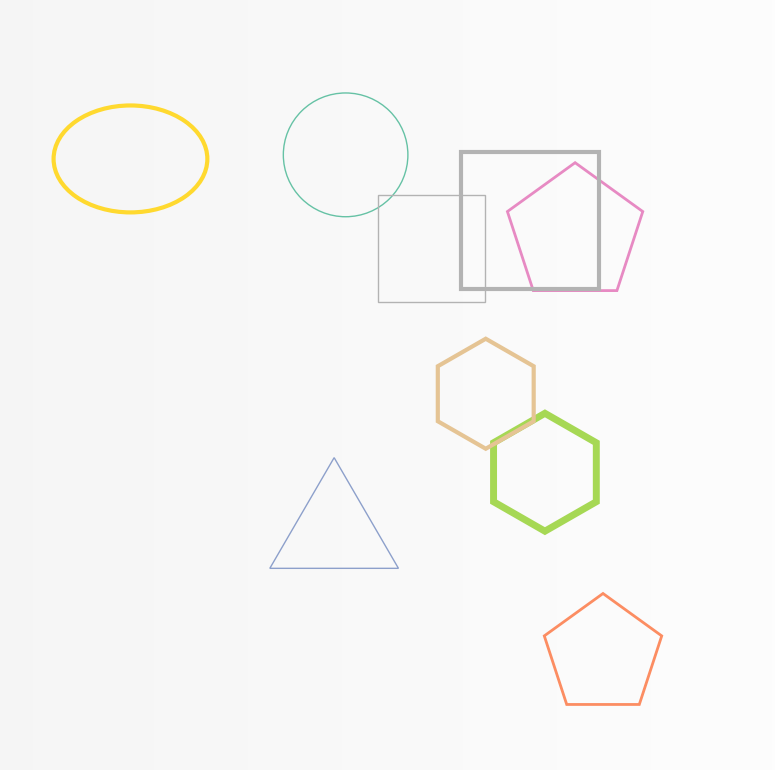[{"shape": "circle", "thickness": 0.5, "radius": 0.4, "center": [0.446, 0.799]}, {"shape": "pentagon", "thickness": 1, "radius": 0.4, "center": [0.778, 0.15]}, {"shape": "triangle", "thickness": 0.5, "radius": 0.48, "center": [0.431, 0.31]}, {"shape": "pentagon", "thickness": 1, "radius": 0.46, "center": [0.742, 0.697]}, {"shape": "hexagon", "thickness": 2.5, "radius": 0.38, "center": [0.703, 0.387]}, {"shape": "oval", "thickness": 1.5, "radius": 0.5, "center": [0.168, 0.794]}, {"shape": "hexagon", "thickness": 1.5, "radius": 0.36, "center": [0.627, 0.489]}, {"shape": "square", "thickness": 1.5, "radius": 0.44, "center": [0.684, 0.714]}, {"shape": "square", "thickness": 0.5, "radius": 0.35, "center": [0.557, 0.677]}]